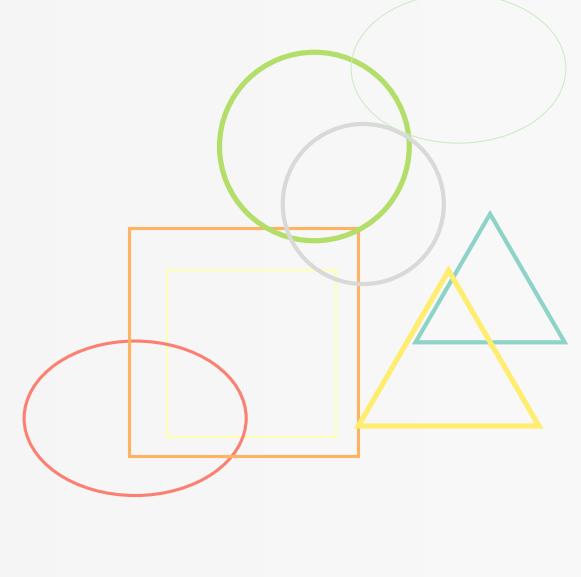[{"shape": "triangle", "thickness": 2, "radius": 0.74, "center": [0.843, 0.48]}, {"shape": "square", "thickness": 1, "radius": 0.72, "center": [0.433, 0.387]}, {"shape": "oval", "thickness": 1.5, "radius": 0.96, "center": [0.233, 0.275]}, {"shape": "square", "thickness": 1.5, "radius": 0.99, "center": [0.419, 0.408]}, {"shape": "circle", "thickness": 2.5, "radius": 0.82, "center": [0.541, 0.745]}, {"shape": "circle", "thickness": 2, "radius": 0.69, "center": [0.625, 0.646]}, {"shape": "oval", "thickness": 0.5, "radius": 0.92, "center": [0.789, 0.881]}, {"shape": "triangle", "thickness": 2.5, "radius": 0.9, "center": [0.772, 0.351]}]